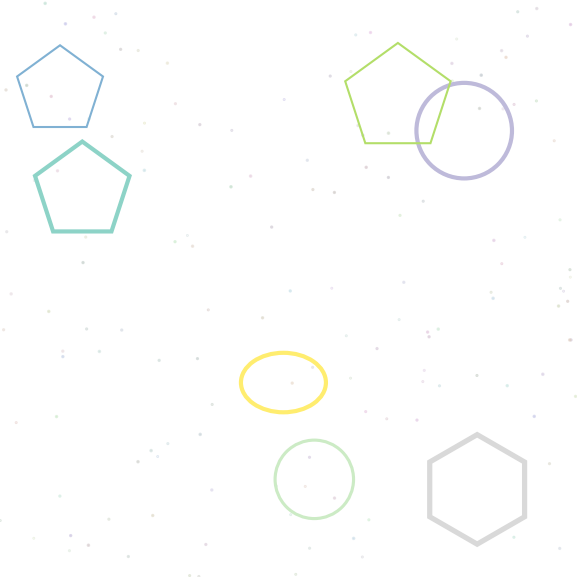[{"shape": "pentagon", "thickness": 2, "radius": 0.43, "center": [0.142, 0.668]}, {"shape": "circle", "thickness": 2, "radius": 0.41, "center": [0.804, 0.773]}, {"shape": "pentagon", "thickness": 1, "radius": 0.39, "center": [0.104, 0.842]}, {"shape": "pentagon", "thickness": 1, "radius": 0.48, "center": [0.689, 0.829]}, {"shape": "hexagon", "thickness": 2.5, "radius": 0.47, "center": [0.826, 0.152]}, {"shape": "circle", "thickness": 1.5, "radius": 0.34, "center": [0.544, 0.169]}, {"shape": "oval", "thickness": 2, "radius": 0.37, "center": [0.491, 0.337]}]